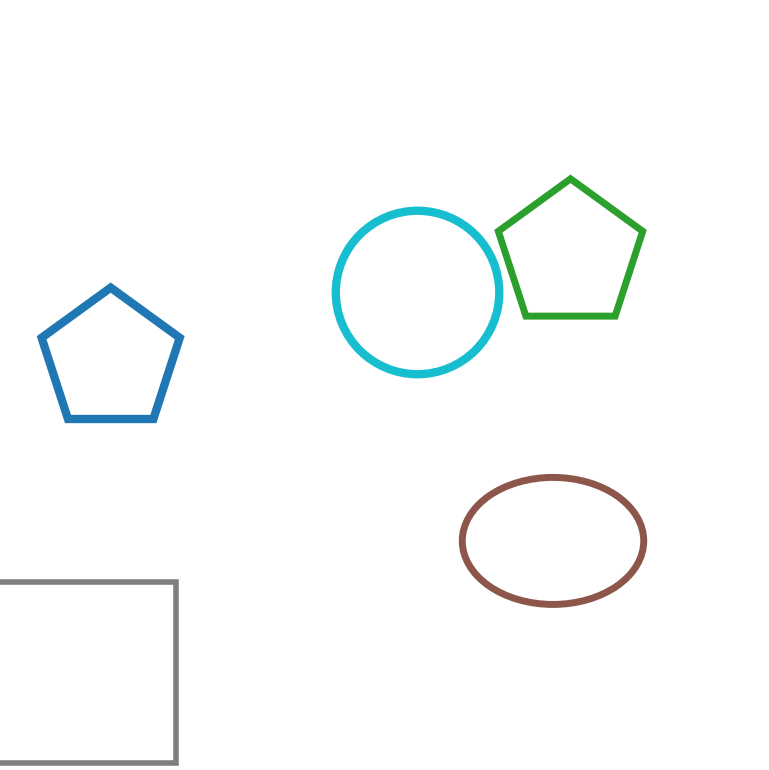[{"shape": "pentagon", "thickness": 3, "radius": 0.47, "center": [0.144, 0.532]}, {"shape": "pentagon", "thickness": 2.5, "radius": 0.49, "center": [0.741, 0.669]}, {"shape": "oval", "thickness": 2.5, "radius": 0.59, "center": [0.718, 0.298]}, {"shape": "square", "thickness": 2, "radius": 0.59, "center": [0.111, 0.126]}, {"shape": "circle", "thickness": 3, "radius": 0.53, "center": [0.542, 0.62]}]